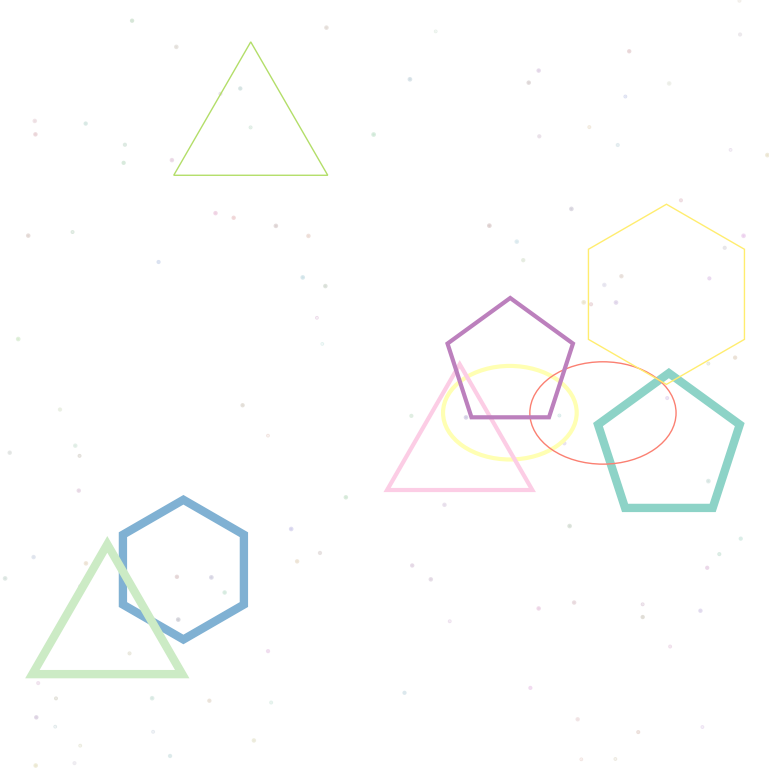[{"shape": "pentagon", "thickness": 3, "radius": 0.48, "center": [0.869, 0.419]}, {"shape": "oval", "thickness": 1.5, "radius": 0.43, "center": [0.662, 0.464]}, {"shape": "oval", "thickness": 0.5, "radius": 0.47, "center": [0.783, 0.464]}, {"shape": "hexagon", "thickness": 3, "radius": 0.45, "center": [0.238, 0.26]}, {"shape": "triangle", "thickness": 0.5, "radius": 0.58, "center": [0.326, 0.83]}, {"shape": "triangle", "thickness": 1.5, "radius": 0.54, "center": [0.597, 0.418]}, {"shape": "pentagon", "thickness": 1.5, "radius": 0.43, "center": [0.663, 0.527]}, {"shape": "triangle", "thickness": 3, "radius": 0.56, "center": [0.139, 0.181]}, {"shape": "hexagon", "thickness": 0.5, "radius": 0.58, "center": [0.866, 0.618]}]